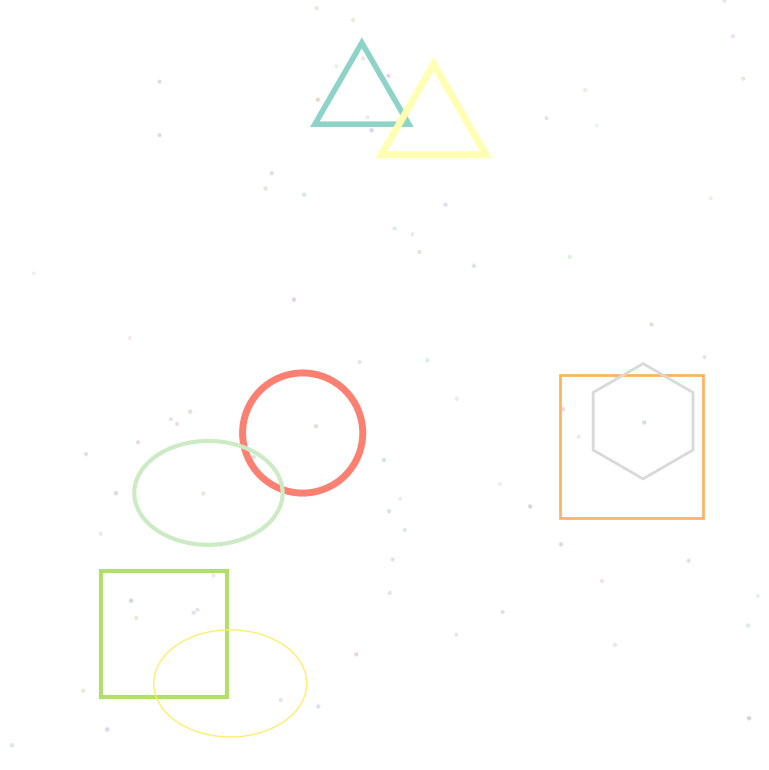[{"shape": "triangle", "thickness": 2, "radius": 0.35, "center": [0.47, 0.874]}, {"shape": "triangle", "thickness": 2.5, "radius": 0.39, "center": [0.563, 0.838]}, {"shape": "circle", "thickness": 2.5, "radius": 0.39, "center": [0.393, 0.438]}, {"shape": "square", "thickness": 1, "radius": 0.46, "center": [0.82, 0.42]}, {"shape": "square", "thickness": 1.5, "radius": 0.41, "center": [0.213, 0.176]}, {"shape": "hexagon", "thickness": 1, "radius": 0.37, "center": [0.835, 0.453]}, {"shape": "oval", "thickness": 1.5, "radius": 0.48, "center": [0.271, 0.36]}, {"shape": "oval", "thickness": 0.5, "radius": 0.5, "center": [0.299, 0.112]}]